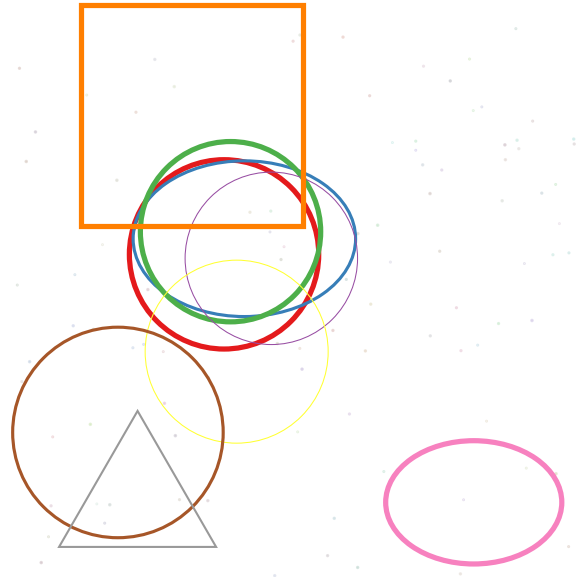[{"shape": "circle", "thickness": 2.5, "radius": 0.82, "center": [0.388, 0.559]}, {"shape": "oval", "thickness": 1.5, "radius": 0.96, "center": [0.423, 0.586]}, {"shape": "circle", "thickness": 2.5, "radius": 0.78, "center": [0.399, 0.598]}, {"shape": "circle", "thickness": 0.5, "radius": 0.75, "center": [0.47, 0.552]}, {"shape": "square", "thickness": 2.5, "radius": 0.96, "center": [0.332, 0.799]}, {"shape": "circle", "thickness": 0.5, "radius": 0.79, "center": [0.41, 0.39]}, {"shape": "circle", "thickness": 1.5, "radius": 0.91, "center": [0.204, 0.25]}, {"shape": "oval", "thickness": 2.5, "radius": 0.76, "center": [0.82, 0.129]}, {"shape": "triangle", "thickness": 1, "radius": 0.78, "center": [0.238, 0.131]}]